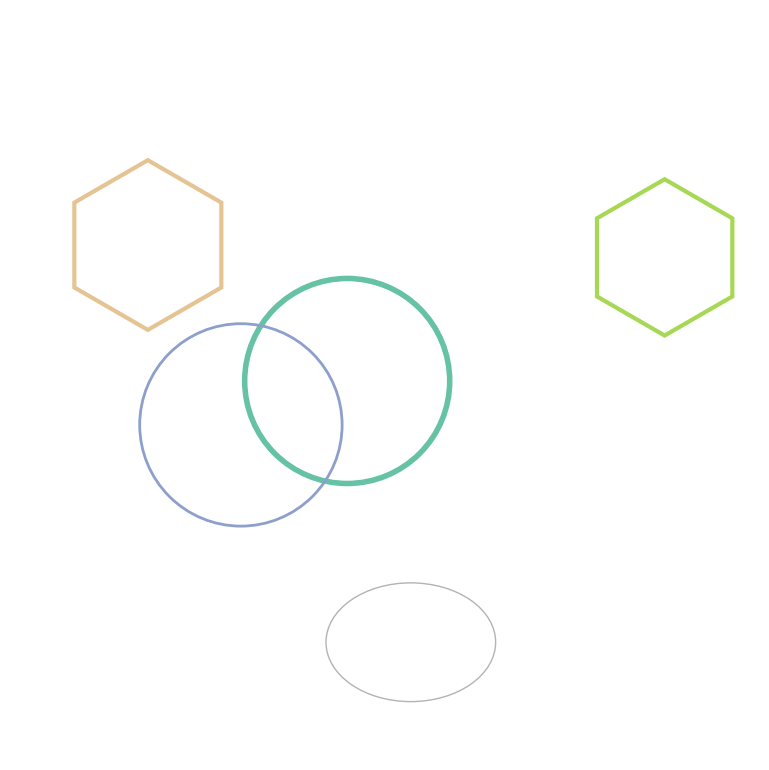[{"shape": "circle", "thickness": 2, "radius": 0.67, "center": [0.451, 0.505]}, {"shape": "circle", "thickness": 1, "radius": 0.66, "center": [0.313, 0.448]}, {"shape": "hexagon", "thickness": 1.5, "radius": 0.51, "center": [0.863, 0.666]}, {"shape": "hexagon", "thickness": 1.5, "radius": 0.55, "center": [0.192, 0.682]}, {"shape": "oval", "thickness": 0.5, "radius": 0.55, "center": [0.534, 0.166]}]